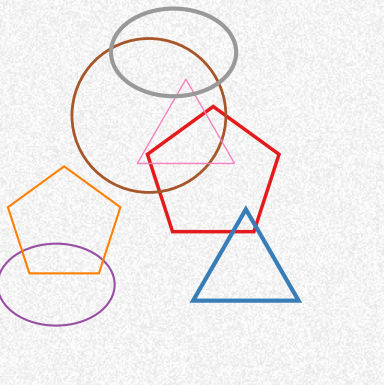[{"shape": "pentagon", "thickness": 2.5, "radius": 0.9, "center": [0.554, 0.544]}, {"shape": "triangle", "thickness": 3, "radius": 0.79, "center": [0.639, 0.298]}, {"shape": "oval", "thickness": 1.5, "radius": 0.76, "center": [0.146, 0.261]}, {"shape": "pentagon", "thickness": 1.5, "radius": 0.77, "center": [0.167, 0.414]}, {"shape": "circle", "thickness": 2, "radius": 1.0, "center": [0.387, 0.7]}, {"shape": "triangle", "thickness": 1, "radius": 0.73, "center": [0.483, 0.648]}, {"shape": "oval", "thickness": 3, "radius": 0.81, "center": [0.451, 0.864]}]